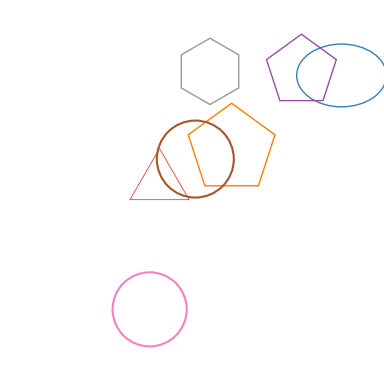[{"shape": "triangle", "thickness": 0.5, "radius": 0.44, "center": [0.414, 0.526]}, {"shape": "oval", "thickness": 1, "radius": 0.58, "center": [0.887, 0.804]}, {"shape": "pentagon", "thickness": 1, "radius": 0.48, "center": [0.783, 0.816]}, {"shape": "pentagon", "thickness": 1, "radius": 0.59, "center": [0.602, 0.613]}, {"shape": "circle", "thickness": 1.5, "radius": 0.5, "center": [0.507, 0.587]}, {"shape": "circle", "thickness": 1.5, "radius": 0.48, "center": [0.389, 0.197]}, {"shape": "hexagon", "thickness": 1, "radius": 0.43, "center": [0.545, 0.815]}]